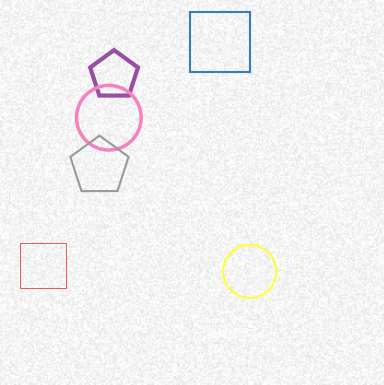[{"shape": "square", "thickness": 0.5, "radius": 0.29, "center": [0.112, 0.311]}, {"shape": "square", "thickness": 1.5, "radius": 0.39, "center": [0.571, 0.892]}, {"shape": "pentagon", "thickness": 3, "radius": 0.33, "center": [0.296, 0.805]}, {"shape": "circle", "thickness": 1.5, "radius": 0.35, "center": [0.649, 0.295]}, {"shape": "circle", "thickness": 2.5, "radius": 0.42, "center": [0.283, 0.694]}, {"shape": "pentagon", "thickness": 1.5, "radius": 0.4, "center": [0.258, 0.568]}]